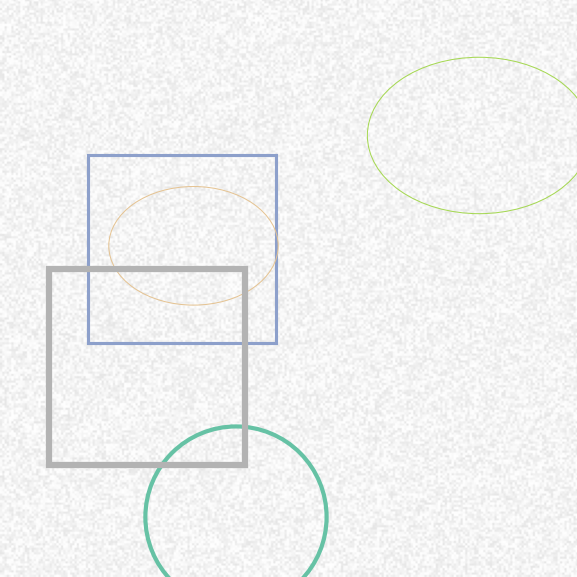[{"shape": "circle", "thickness": 2, "radius": 0.78, "center": [0.409, 0.104]}, {"shape": "square", "thickness": 1.5, "radius": 0.81, "center": [0.315, 0.568]}, {"shape": "oval", "thickness": 0.5, "radius": 0.97, "center": [0.83, 0.765]}, {"shape": "oval", "thickness": 0.5, "radius": 0.73, "center": [0.335, 0.574]}, {"shape": "square", "thickness": 3, "radius": 0.85, "center": [0.254, 0.363]}]